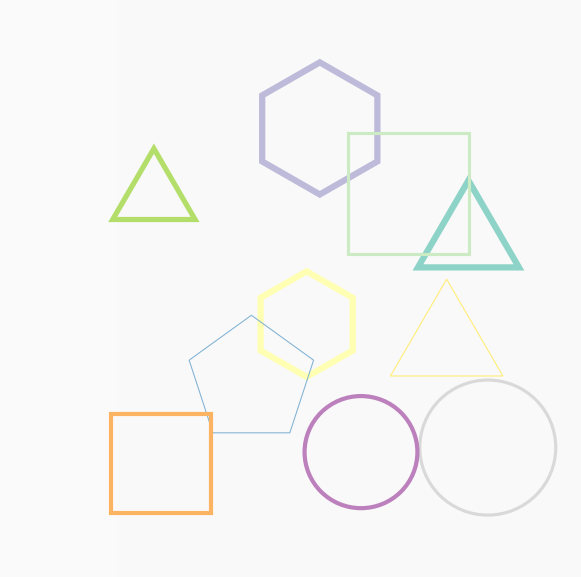[{"shape": "triangle", "thickness": 3, "radius": 0.5, "center": [0.806, 0.586]}, {"shape": "hexagon", "thickness": 3, "radius": 0.46, "center": [0.528, 0.438]}, {"shape": "hexagon", "thickness": 3, "radius": 0.57, "center": [0.55, 0.777]}, {"shape": "pentagon", "thickness": 0.5, "radius": 0.56, "center": [0.432, 0.341]}, {"shape": "square", "thickness": 2, "radius": 0.43, "center": [0.277, 0.196]}, {"shape": "triangle", "thickness": 2.5, "radius": 0.41, "center": [0.265, 0.66]}, {"shape": "circle", "thickness": 1.5, "radius": 0.58, "center": [0.839, 0.224]}, {"shape": "circle", "thickness": 2, "radius": 0.49, "center": [0.621, 0.216]}, {"shape": "square", "thickness": 1.5, "radius": 0.52, "center": [0.703, 0.664]}, {"shape": "triangle", "thickness": 0.5, "radius": 0.56, "center": [0.768, 0.404]}]